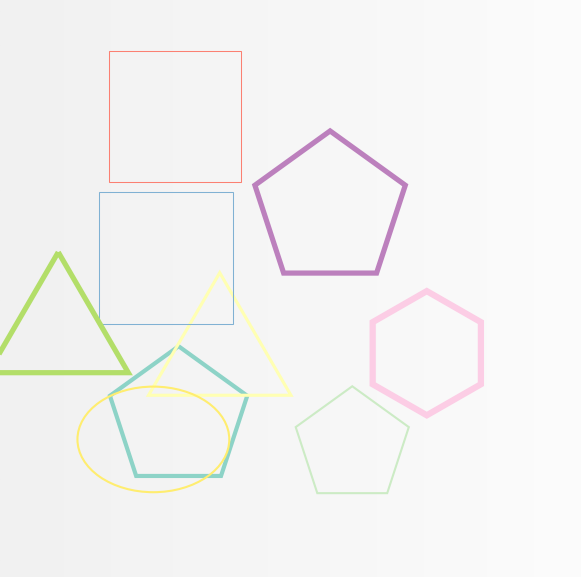[{"shape": "pentagon", "thickness": 2, "radius": 0.62, "center": [0.307, 0.275]}, {"shape": "triangle", "thickness": 1.5, "radius": 0.71, "center": [0.378, 0.385]}, {"shape": "square", "thickness": 0.5, "radius": 0.57, "center": [0.301, 0.798]}, {"shape": "square", "thickness": 0.5, "radius": 0.57, "center": [0.286, 0.553]}, {"shape": "triangle", "thickness": 2.5, "radius": 0.7, "center": [0.1, 0.423]}, {"shape": "hexagon", "thickness": 3, "radius": 0.54, "center": [0.734, 0.388]}, {"shape": "pentagon", "thickness": 2.5, "radius": 0.68, "center": [0.568, 0.636]}, {"shape": "pentagon", "thickness": 1, "radius": 0.51, "center": [0.606, 0.228]}, {"shape": "oval", "thickness": 1, "radius": 0.65, "center": [0.264, 0.238]}]